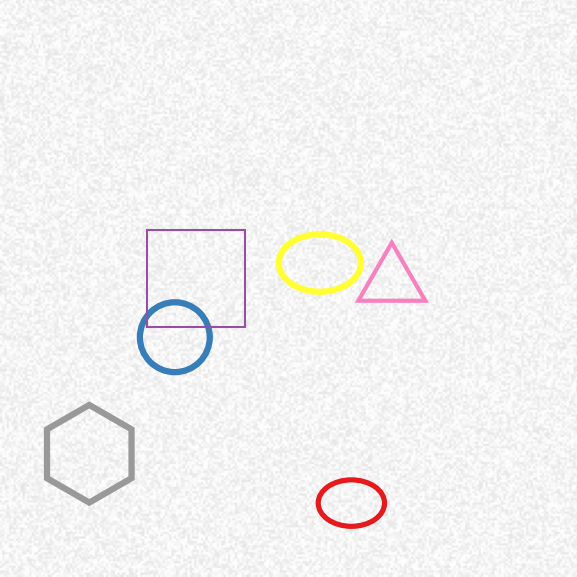[{"shape": "oval", "thickness": 2.5, "radius": 0.29, "center": [0.608, 0.128]}, {"shape": "circle", "thickness": 3, "radius": 0.3, "center": [0.303, 0.415]}, {"shape": "square", "thickness": 1, "radius": 0.42, "center": [0.339, 0.517]}, {"shape": "oval", "thickness": 3, "radius": 0.36, "center": [0.554, 0.544]}, {"shape": "triangle", "thickness": 2, "radius": 0.33, "center": [0.678, 0.512]}, {"shape": "hexagon", "thickness": 3, "radius": 0.42, "center": [0.155, 0.213]}]